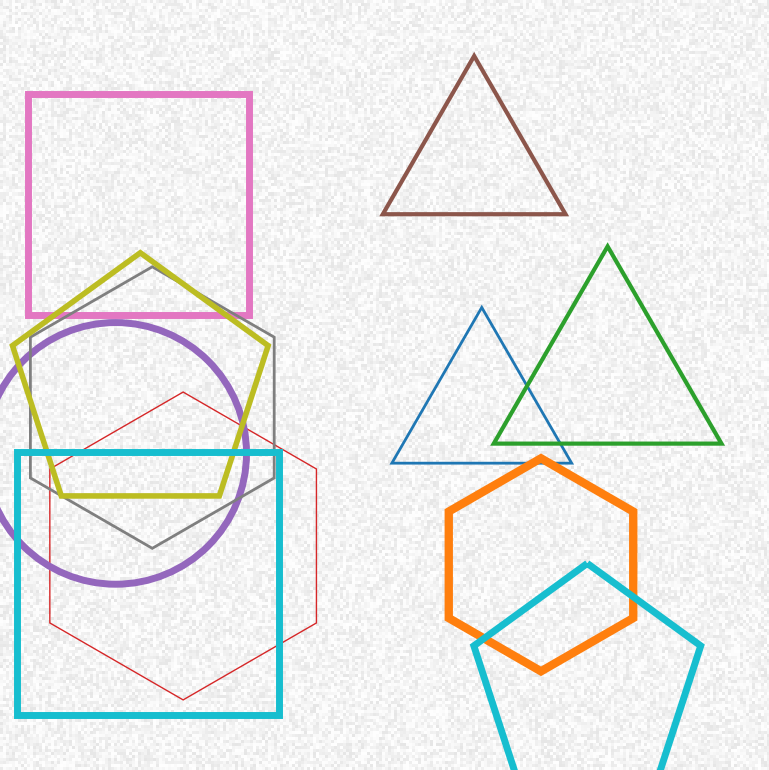[{"shape": "triangle", "thickness": 1, "radius": 0.67, "center": [0.626, 0.466]}, {"shape": "hexagon", "thickness": 3, "radius": 0.69, "center": [0.703, 0.266]}, {"shape": "triangle", "thickness": 1.5, "radius": 0.85, "center": [0.789, 0.509]}, {"shape": "hexagon", "thickness": 0.5, "radius": 1.0, "center": [0.238, 0.291]}, {"shape": "circle", "thickness": 2.5, "radius": 0.85, "center": [0.15, 0.411]}, {"shape": "triangle", "thickness": 1.5, "radius": 0.68, "center": [0.616, 0.79]}, {"shape": "square", "thickness": 2.5, "radius": 0.72, "center": [0.18, 0.734]}, {"shape": "hexagon", "thickness": 1, "radius": 0.91, "center": [0.198, 0.471]}, {"shape": "pentagon", "thickness": 2, "radius": 0.87, "center": [0.182, 0.497]}, {"shape": "pentagon", "thickness": 2.5, "radius": 0.77, "center": [0.763, 0.113]}, {"shape": "square", "thickness": 2.5, "radius": 0.85, "center": [0.192, 0.242]}]